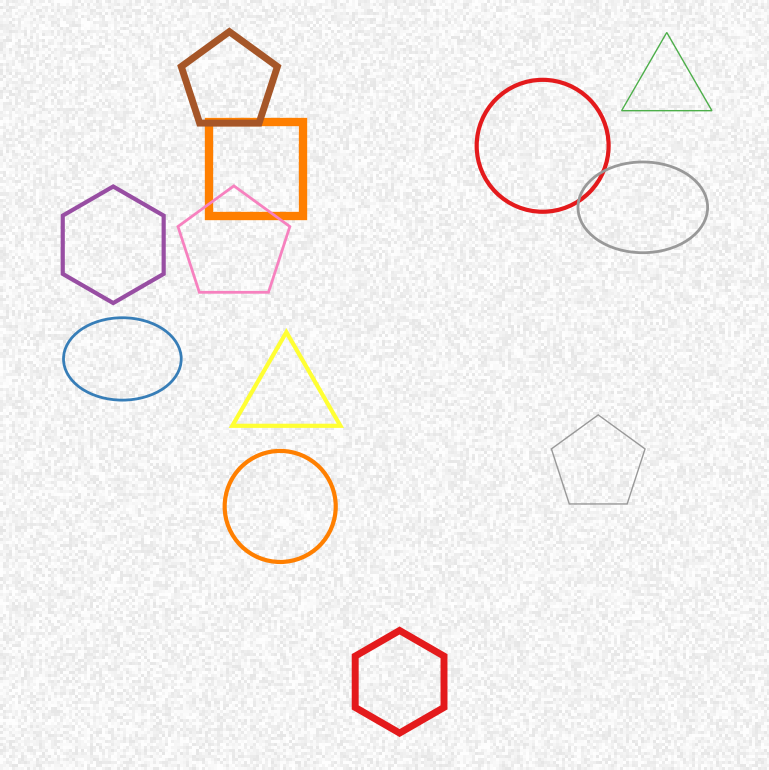[{"shape": "circle", "thickness": 1.5, "radius": 0.43, "center": [0.705, 0.811]}, {"shape": "hexagon", "thickness": 2.5, "radius": 0.33, "center": [0.519, 0.115]}, {"shape": "oval", "thickness": 1, "radius": 0.38, "center": [0.159, 0.534]}, {"shape": "triangle", "thickness": 0.5, "radius": 0.34, "center": [0.866, 0.89]}, {"shape": "hexagon", "thickness": 1.5, "radius": 0.38, "center": [0.147, 0.682]}, {"shape": "square", "thickness": 3, "radius": 0.31, "center": [0.333, 0.78]}, {"shape": "circle", "thickness": 1.5, "radius": 0.36, "center": [0.364, 0.342]}, {"shape": "triangle", "thickness": 1.5, "radius": 0.41, "center": [0.372, 0.488]}, {"shape": "pentagon", "thickness": 2.5, "radius": 0.33, "center": [0.298, 0.893]}, {"shape": "pentagon", "thickness": 1, "radius": 0.38, "center": [0.304, 0.682]}, {"shape": "pentagon", "thickness": 0.5, "radius": 0.32, "center": [0.777, 0.397]}, {"shape": "oval", "thickness": 1, "radius": 0.42, "center": [0.835, 0.731]}]